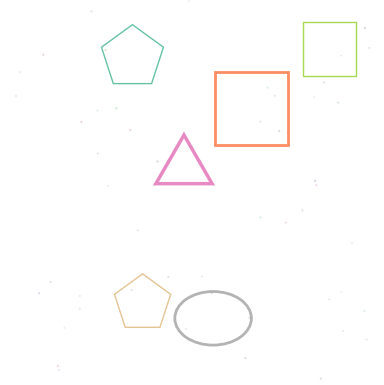[{"shape": "pentagon", "thickness": 1, "radius": 0.42, "center": [0.344, 0.851]}, {"shape": "square", "thickness": 2, "radius": 0.47, "center": [0.653, 0.718]}, {"shape": "triangle", "thickness": 2.5, "radius": 0.42, "center": [0.478, 0.565]}, {"shape": "square", "thickness": 1, "radius": 0.35, "center": [0.855, 0.873]}, {"shape": "pentagon", "thickness": 1, "radius": 0.38, "center": [0.37, 0.212]}, {"shape": "oval", "thickness": 2, "radius": 0.5, "center": [0.554, 0.173]}]